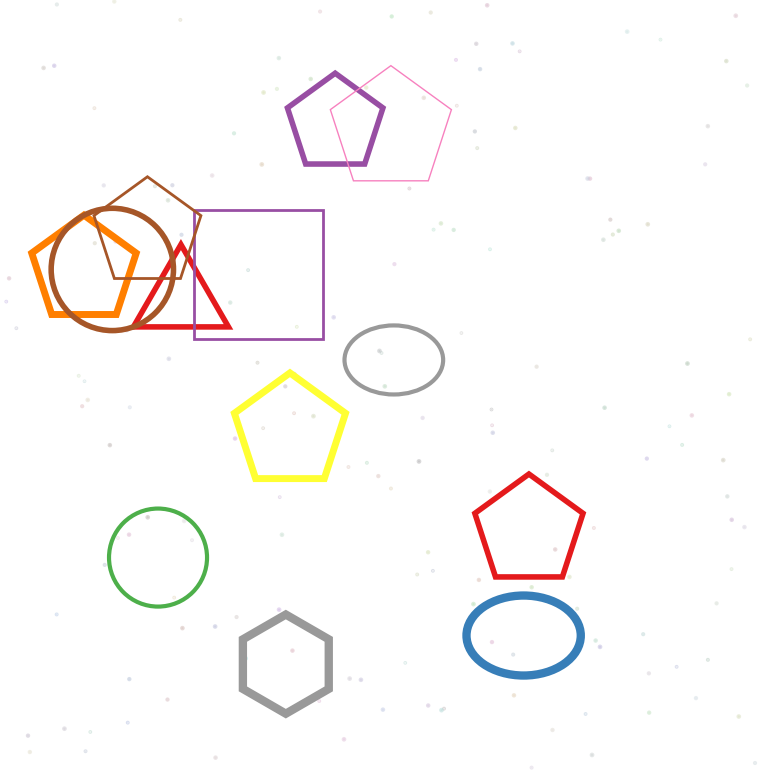[{"shape": "pentagon", "thickness": 2, "radius": 0.37, "center": [0.687, 0.31]}, {"shape": "triangle", "thickness": 2, "radius": 0.36, "center": [0.235, 0.611]}, {"shape": "oval", "thickness": 3, "radius": 0.37, "center": [0.68, 0.175]}, {"shape": "circle", "thickness": 1.5, "radius": 0.32, "center": [0.205, 0.276]}, {"shape": "pentagon", "thickness": 2, "radius": 0.33, "center": [0.435, 0.84]}, {"shape": "square", "thickness": 1, "radius": 0.42, "center": [0.336, 0.643]}, {"shape": "pentagon", "thickness": 2.5, "radius": 0.36, "center": [0.109, 0.649]}, {"shape": "pentagon", "thickness": 2.5, "radius": 0.38, "center": [0.377, 0.44]}, {"shape": "circle", "thickness": 2, "radius": 0.4, "center": [0.146, 0.65]}, {"shape": "pentagon", "thickness": 1, "radius": 0.37, "center": [0.191, 0.697]}, {"shape": "pentagon", "thickness": 0.5, "radius": 0.41, "center": [0.508, 0.832]}, {"shape": "hexagon", "thickness": 3, "radius": 0.32, "center": [0.371, 0.138]}, {"shape": "oval", "thickness": 1.5, "radius": 0.32, "center": [0.511, 0.533]}]